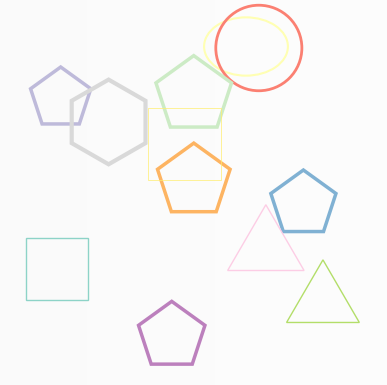[{"shape": "square", "thickness": 1, "radius": 0.4, "center": [0.146, 0.302]}, {"shape": "oval", "thickness": 1.5, "radius": 0.54, "center": [0.635, 0.879]}, {"shape": "pentagon", "thickness": 2.5, "radius": 0.41, "center": [0.157, 0.744]}, {"shape": "circle", "thickness": 2, "radius": 0.56, "center": [0.668, 0.875]}, {"shape": "pentagon", "thickness": 2.5, "radius": 0.44, "center": [0.783, 0.47]}, {"shape": "pentagon", "thickness": 2.5, "radius": 0.49, "center": [0.5, 0.53]}, {"shape": "triangle", "thickness": 1, "radius": 0.54, "center": [0.833, 0.217]}, {"shape": "triangle", "thickness": 1, "radius": 0.57, "center": [0.686, 0.354]}, {"shape": "hexagon", "thickness": 3, "radius": 0.55, "center": [0.28, 0.683]}, {"shape": "pentagon", "thickness": 2.5, "radius": 0.45, "center": [0.443, 0.127]}, {"shape": "pentagon", "thickness": 2.5, "radius": 0.51, "center": [0.5, 0.753]}, {"shape": "square", "thickness": 0.5, "radius": 0.47, "center": [0.477, 0.626]}]